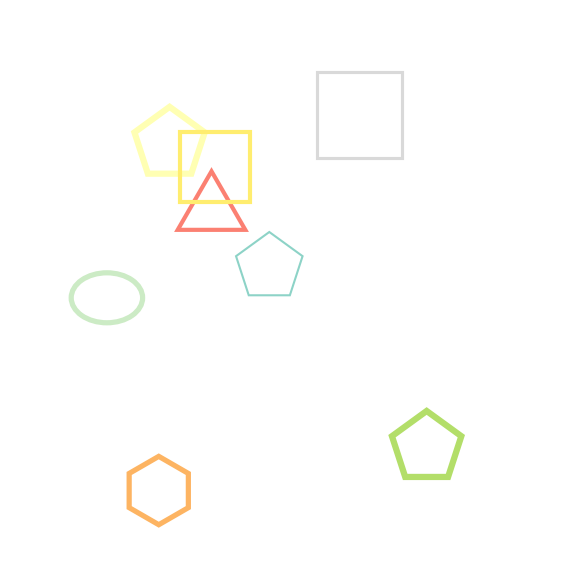[{"shape": "pentagon", "thickness": 1, "radius": 0.3, "center": [0.466, 0.537]}, {"shape": "pentagon", "thickness": 3, "radius": 0.32, "center": [0.294, 0.75]}, {"shape": "triangle", "thickness": 2, "radius": 0.34, "center": [0.366, 0.635]}, {"shape": "hexagon", "thickness": 2.5, "radius": 0.3, "center": [0.275, 0.15]}, {"shape": "pentagon", "thickness": 3, "radius": 0.32, "center": [0.739, 0.224]}, {"shape": "square", "thickness": 1.5, "radius": 0.37, "center": [0.623, 0.8]}, {"shape": "oval", "thickness": 2.5, "radius": 0.31, "center": [0.185, 0.483]}, {"shape": "square", "thickness": 2, "radius": 0.3, "center": [0.373, 0.71]}]